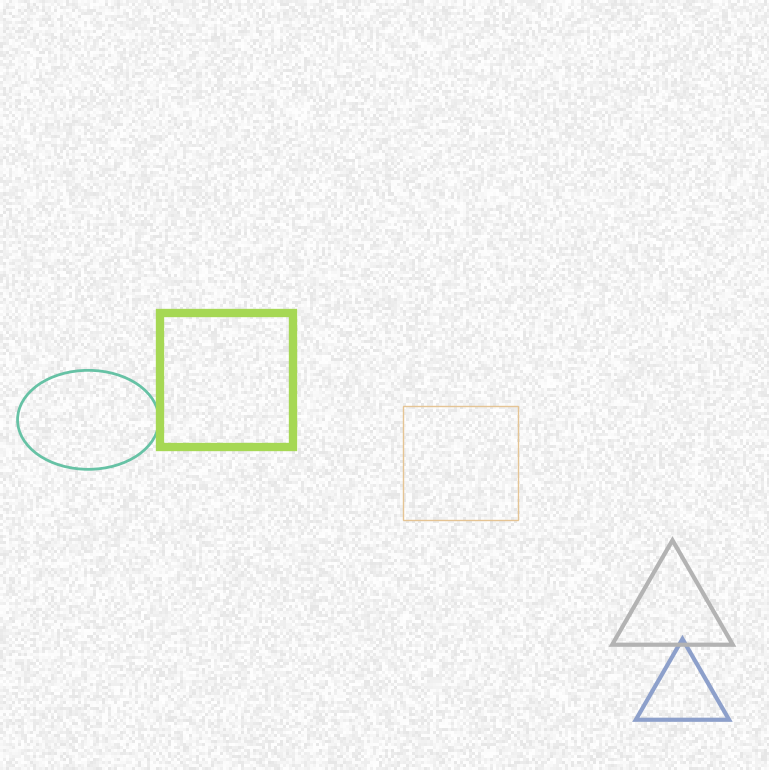[{"shape": "oval", "thickness": 1, "radius": 0.46, "center": [0.115, 0.455]}, {"shape": "triangle", "thickness": 1.5, "radius": 0.35, "center": [0.886, 0.1]}, {"shape": "square", "thickness": 3, "radius": 0.43, "center": [0.294, 0.507]}, {"shape": "square", "thickness": 0.5, "radius": 0.37, "center": [0.598, 0.399]}, {"shape": "triangle", "thickness": 1.5, "radius": 0.45, "center": [0.873, 0.208]}]